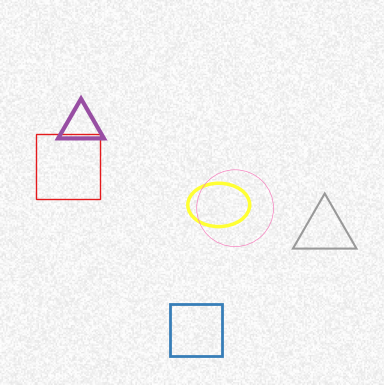[{"shape": "square", "thickness": 1, "radius": 0.42, "center": [0.176, 0.568]}, {"shape": "square", "thickness": 2, "radius": 0.34, "center": [0.509, 0.142]}, {"shape": "triangle", "thickness": 3, "radius": 0.34, "center": [0.21, 0.675]}, {"shape": "oval", "thickness": 2.5, "radius": 0.4, "center": [0.568, 0.468]}, {"shape": "circle", "thickness": 0.5, "radius": 0.5, "center": [0.611, 0.459]}, {"shape": "triangle", "thickness": 1.5, "radius": 0.48, "center": [0.843, 0.402]}]